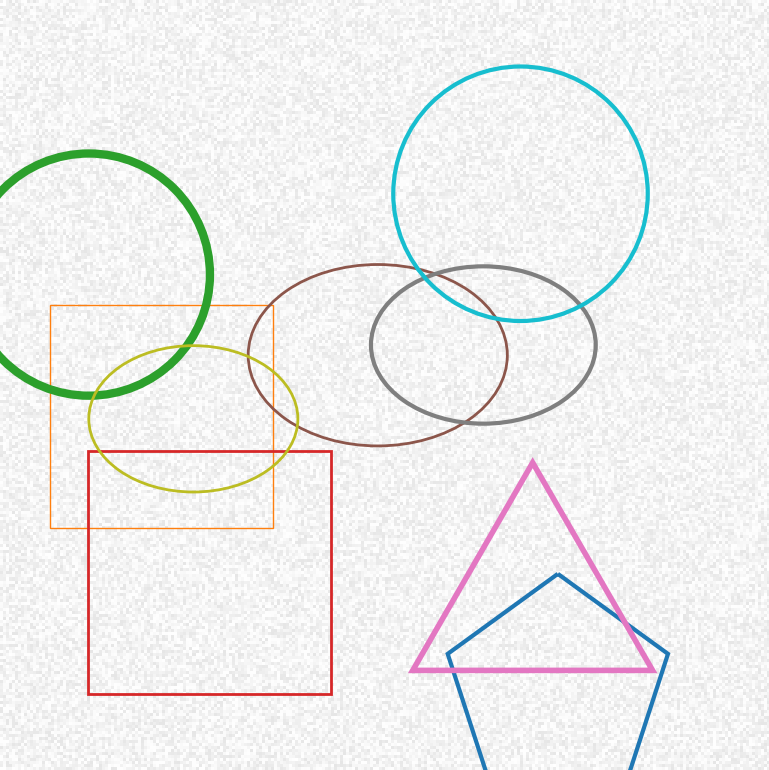[{"shape": "pentagon", "thickness": 1.5, "radius": 0.75, "center": [0.724, 0.104]}, {"shape": "square", "thickness": 0.5, "radius": 0.72, "center": [0.21, 0.459]}, {"shape": "circle", "thickness": 3, "radius": 0.79, "center": [0.115, 0.643]}, {"shape": "square", "thickness": 1, "radius": 0.79, "center": [0.272, 0.256]}, {"shape": "oval", "thickness": 1, "radius": 0.84, "center": [0.491, 0.539]}, {"shape": "triangle", "thickness": 2, "radius": 0.9, "center": [0.692, 0.219]}, {"shape": "oval", "thickness": 1.5, "radius": 0.73, "center": [0.628, 0.552]}, {"shape": "oval", "thickness": 1, "radius": 0.68, "center": [0.251, 0.456]}, {"shape": "circle", "thickness": 1.5, "radius": 0.83, "center": [0.676, 0.748]}]